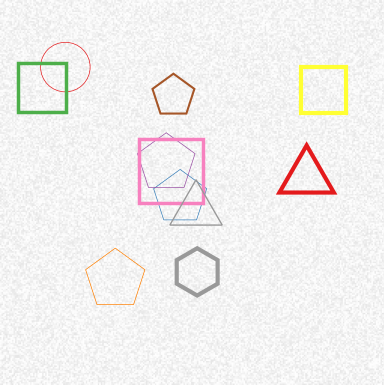[{"shape": "triangle", "thickness": 3, "radius": 0.41, "center": [0.796, 0.541]}, {"shape": "circle", "thickness": 0.5, "radius": 0.32, "center": [0.17, 0.826]}, {"shape": "pentagon", "thickness": 0.5, "radius": 0.36, "center": [0.468, 0.487]}, {"shape": "square", "thickness": 2.5, "radius": 0.31, "center": [0.11, 0.773]}, {"shape": "pentagon", "thickness": 0.5, "radius": 0.39, "center": [0.432, 0.577]}, {"shape": "pentagon", "thickness": 0.5, "radius": 0.4, "center": [0.299, 0.274]}, {"shape": "square", "thickness": 3, "radius": 0.3, "center": [0.84, 0.766]}, {"shape": "pentagon", "thickness": 1.5, "radius": 0.29, "center": [0.451, 0.751]}, {"shape": "square", "thickness": 2.5, "radius": 0.42, "center": [0.444, 0.556]}, {"shape": "triangle", "thickness": 1, "radius": 0.39, "center": [0.509, 0.455]}, {"shape": "hexagon", "thickness": 3, "radius": 0.31, "center": [0.512, 0.294]}]